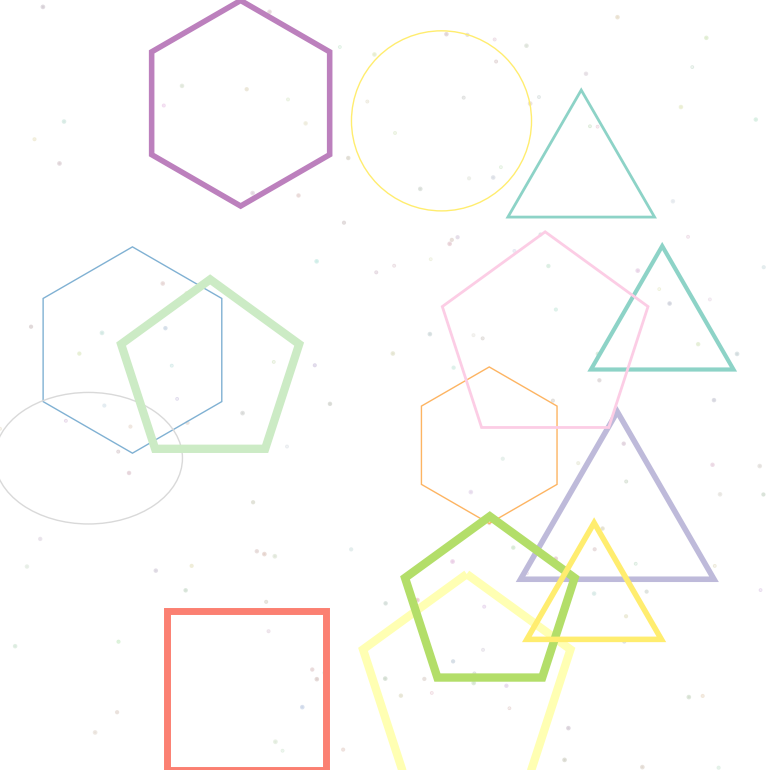[{"shape": "triangle", "thickness": 1, "radius": 0.55, "center": [0.755, 0.773]}, {"shape": "triangle", "thickness": 1.5, "radius": 0.53, "center": [0.86, 0.574]}, {"shape": "pentagon", "thickness": 3, "radius": 0.71, "center": [0.606, 0.113]}, {"shape": "triangle", "thickness": 2, "radius": 0.73, "center": [0.802, 0.32]}, {"shape": "square", "thickness": 2.5, "radius": 0.52, "center": [0.32, 0.104]}, {"shape": "hexagon", "thickness": 0.5, "radius": 0.67, "center": [0.172, 0.545]}, {"shape": "hexagon", "thickness": 0.5, "radius": 0.51, "center": [0.635, 0.422]}, {"shape": "pentagon", "thickness": 3, "radius": 0.58, "center": [0.636, 0.214]}, {"shape": "pentagon", "thickness": 1, "radius": 0.7, "center": [0.708, 0.558]}, {"shape": "oval", "thickness": 0.5, "radius": 0.61, "center": [0.115, 0.405]}, {"shape": "hexagon", "thickness": 2, "radius": 0.67, "center": [0.313, 0.866]}, {"shape": "pentagon", "thickness": 3, "radius": 0.61, "center": [0.273, 0.516]}, {"shape": "circle", "thickness": 0.5, "radius": 0.58, "center": [0.573, 0.843]}, {"shape": "triangle", "thickness": 2, "radius": 0.5, "center": [0.772, 0.22]}]